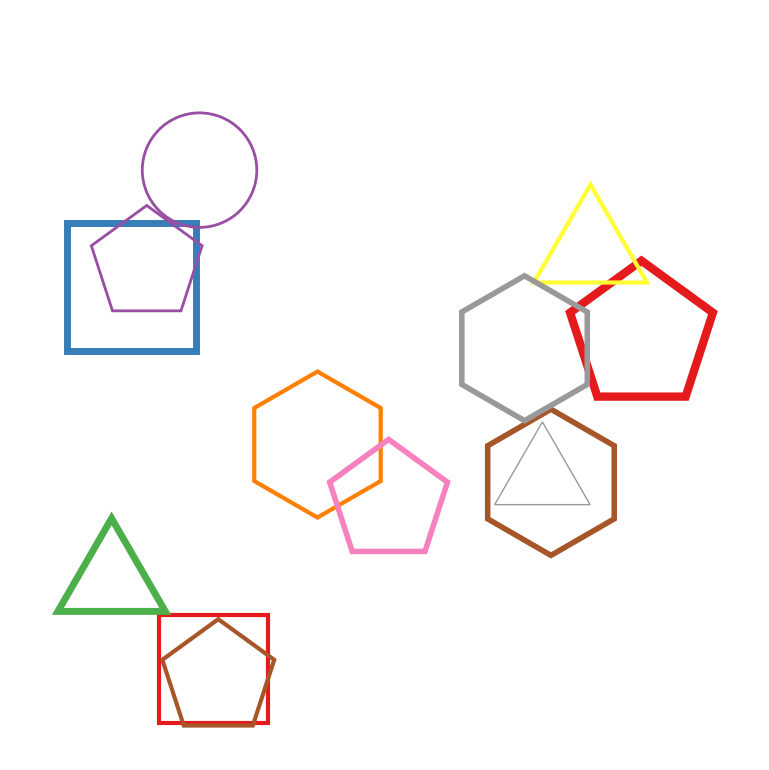[{"shape": "pentagon", "thickness": 3, "radius": 0.49, "center": [0.833, 0.564]}, {"shape": "square", "thickness": 1.5, "radius": 0.35, "center": [0.277, 0.131]}, {"shape": "square", "thickness": 2.5, "radius": 0.42, "center": [0.171, 0.628]}, {"shape": "triangle", "thickness": 2.5, "radius": 0.4, "center": [0.145, 0.246]}, {"shape": "circle", "thickness": 1, "radius": 0.37, "center": [0.259, 0.779]}, {"shape": "pentagon", "thickness": 1, "radius": 0.38, "center": [0.191, 0.658]}, {"shape": "hexagon", "thickness": 1.5, "radius": 0.47, "center": [0.412, 0.423]}, {"shape": "triangle", "thickness": 1.5, "radius": 0.42, "center": [0.767, 0.675]}, {"shape": "pentagon", "thickness": 1.5, "radius": 0.38, "center": [0.283, 0.12]}, {"shape": "hexagon", "thickness": 2, "radius": 0.47, "center": [0.716, 0.374]}, {"shape": "pentagon", "thickness": 2, "radius": 0.4, "center": [0.505, 0.349]}, {"shape": "triangle", "thickness": 0.5, "radius": 0.36, "center": [0.704, 0.38]}, {"shape": "hexagon", "thickness": 2, "radius": 0.47, "center": [0.681, 0.548]}]